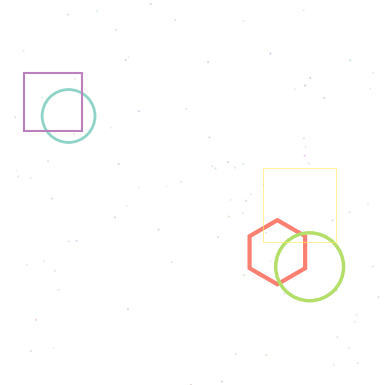[{"shape": "circle", "thickness": 2, "radius": 0.34, "center": [0.178, 0.699]}, {"shape": "hexagon", "thickness": 3, "radius": 0.42, "center": [0.72, 0.345]}, {"shape": "circle", "thickness": 2.5, "radius": 0.44, "center": [0.804, 0.307]}, {"shape": "square", "thickness": 1.5, "radius": 0.37, "center": [0.137, 0.734]}, {"shape": "square", "thickness": 0.5, "radius": 0.48, "center": [0.778, 0.468]}]